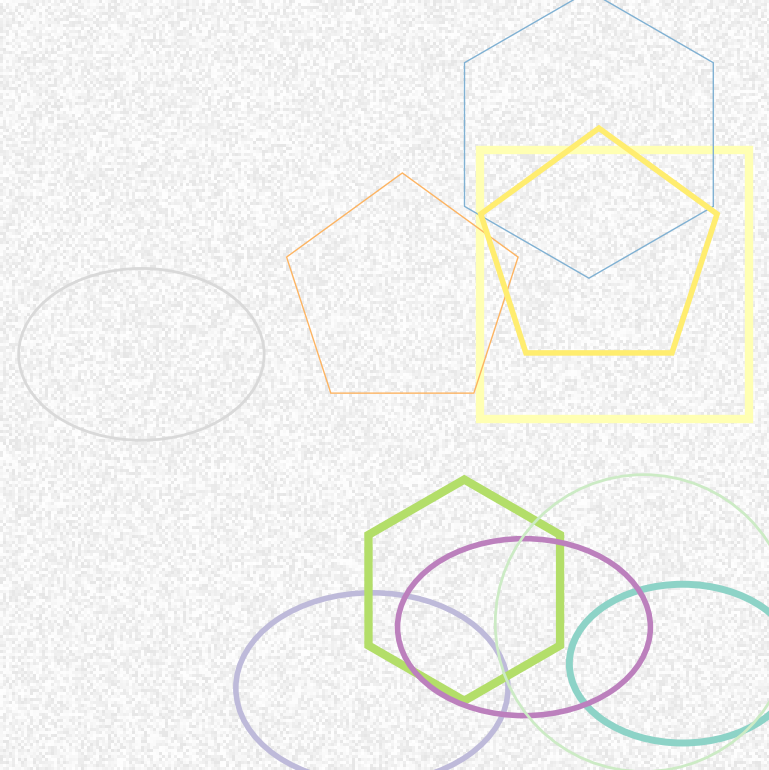[{"shape": "oval", "thickness": 2.5, "radius": 0.74, "center": [0.887, 0.138]}, {"shape": "square", "thickness": 3, "radius": 0.88, "center": [0.798, 0.63]}, {"shape": "oval", "thickness": 2, "radius": 0.88, "center": [0.483, 0.106]}, {"shape": "hexagon", "thickness": 0.5, "radius": 0.93, "center": [0.765, 0.825]}, {"shape": "pentagon", "thickness": 0.5, "radius": 0.79, "center": [0.523, 0.617]}, {"shape": "hexagon", "thickness": 3, "radius": 0.72, "center": [0.603, 0.234]}, {"shape": "oval", "thickness": 1, "radius": 0.8, "center": [0.184, 0.54]}, {"shape": "oval", "thickness": 2, "radius": 0.82, "center": [0.68, 0.186]}, {"shape": "circle", "thickness": 1, "radius": 0.96, "center": [0.836, 0.191]}, {"shape": "pentagon", "thickness": 2, "radius": 0.81, "center": [0.778, 0.672]}]